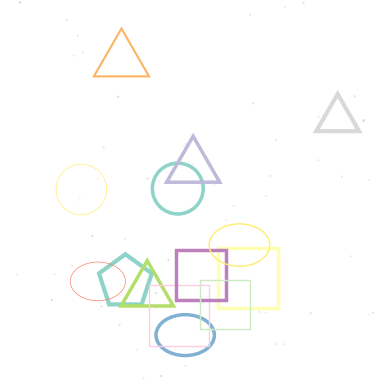[{"shape": "pentagon", "thickness": 3, "radius": 0.36, "center": [0.326, 0.268]}, {"shape": "circle", "thickness": 2.5, "radius": 0.33, "center": [0.462, 0.51]}, {"shape": "square", "thickness": 2.5, "radius": 0.39, "center": [0.644, 0.278]}, {"shape": "triangle", "thickness": 2.5, "radius": 0.4, "center": [0.502, 0.567]}, {"shape": "oval", "thickness": 0.5, "radius": 0.36, "center": [0.254, 0.269]}, {"shape": "oval", "thickness": 2.5, "radius": 0.38, "center": [0.481, 0.13]}, {"shape": "triangle", "thickness": 1.5, "radius": 0.41, "center": [0.315, 0.843]}, {"shape": "triangle", "thickness": 2.5, "radius": 0.39, "center": [0.382, 0.244]}, {"shape": "square", "thickness": 1, "radius": 0.39, "center": [0.464, 0.181]}, {"shape": "triangle", "thickness": 3, "radius": 0.32, "center": [0.877, 0.691]}, {"shape": "square", "thickness": 2.5, "radius": 0.33, "center": [0.523, 0.285]}, {"shape": "square", "thickness": 1, "radius": 0.32, "center": [0.584, 0.208]}, {"shape": "circle", "thickness": 0.5, "radius": 0.33, "center": [0.211, 0.508]}, {"shape": "oval", "thickness": 1, "radius": 0.39, "center": [0.622, 0.363]}]